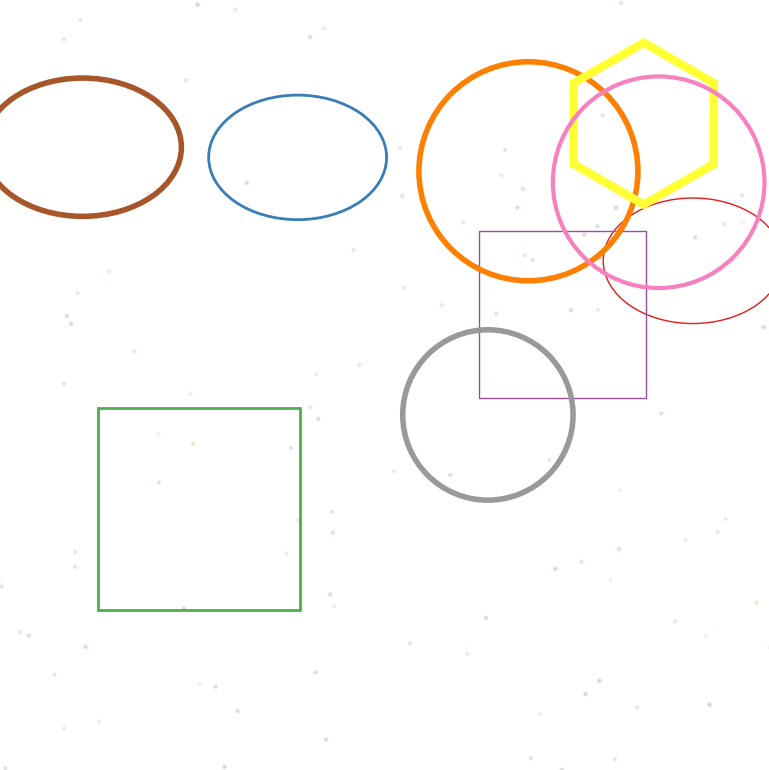[{"shape": "oval", "thickness": 0.5, "radius": 0.58, "center": [0.9, 0.661]}, {"shape": "oval", "thickness": 1, "radius": 0.58, "center": [0.387, 0.796]}, {"shape": "square", "thickness": 1, "radius": 0.65, "center": [0.258, 0.339]}, {"shape": "square", "thickness": 0.5, "radius": 0.54, "center": [0.73, 0.591]}, {"shape": "circle", "thickness": 2, "radius": 0.71, "center": [0.686, 0.778]}, {"shape": "hexagon", "thickness": 3, "radius": 0.53, "center": [0.836, 0.84]}, {"shape": "oval", "thickness": 2, "radius": 0.64, "center": [0.107, 0.809]}, {"shape": "circle", "thickness": 1.5, "radius": 0.69, "center": [0.855, 0.763]}, {"shape": "circle", "thickness": 2, "radius": 0.55, "center": [0.634, 0.461]}]